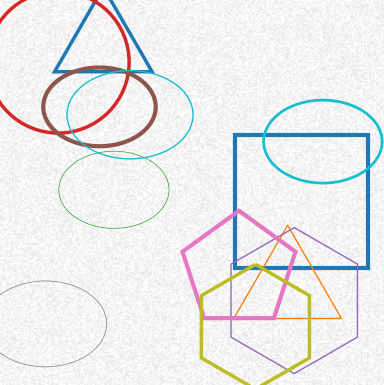[{"shape": "square", "thickness": 3, "radius": 0.86, "center": [0.783, 0.477]}, {"shape": "triangle", "thickness": 2.5, "radius": 0.73, "center": [0.268, 0.887]}, {"shape": "triangle", "thickness": 1, "radius": 0.81, "center": [0.747, 0.254]}, {"shape": "oval", "thickness": 0.5, "radius": 0.72, "center": [0.296, 0.507]}, {"shape": "circle", "thickness": 2.5, "radius": 0.92, "center": [0.151, 0.839]}, {"shape": "hexagon", "thickness": 1, "radius": 0.95, "center": [0.764, 0.219]}, {"shape": "oval", "thickness": 3, "radius": 0.73, "center": [0.258, 0.722]}, {"shape": "pentagon", "thickness": 3, "radius": 0.77, "center": [0.621, 0.298]}, {"shape": "oval", "thickness": 0.5, "radius": 0.8, "center": [0.118, 0.159]}, {"shape": "hexagon", "thickness": 2.5, "radius": 0.81, "center": [0.663, 0.151]}, {"shape": "oval", "thickness": 2, "radius": 0.77, "center": [0.839, 0.632]}, {"shape": "oval", "thickness": 1, "radius": 0.82, "center": [0.338, 0.702]}]